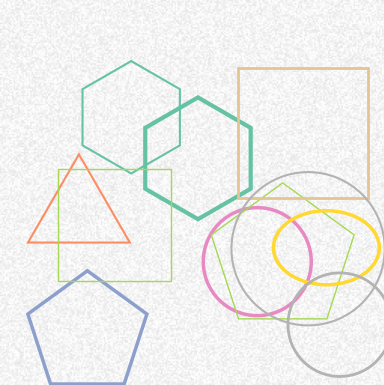[{"shape": "hexagon", "thickness": 3, "radius": 0.79, "center": [0.514, 0.589]}, {"shape": "hexagon", "thickness": 1.5, "radius": 0.73, "center": [0.341, 0.695]}, {"shape": "triangle", "thickness": 1.5, "radius": 0.76, "center": [0.205, 0.446]}, {"shape": "pentagon", "thickness": 2.5, "radius": 0.81, "center": [0.227, 0.134]}, {"shape": "circle", "thickness": 2.5, "radius": 0.7, "center": [0.668, 0.32]}, {"shape": "square", "thickness": 1, "radius": 0.73, "center": [0.297, 0.416]}, {"shape": "pentagon", "thickness": 1, "radius": 0.98, "center": [0.734, 0.33]}, {"shape": "oval", "thickness": 2.5, "radius": 0.69, "center": [0.848, 0.357]}, {"shape": "square", "thickness": 2, "radius": 0.84, "center": [0.788, 0.653]}, {"shape": "circle", "thickness": 1.5, "radius": 1.0, "center": [0.8, 0.354]}, {"shape": "circle", "thickness": 2, "radius": 0.67, "center": [0.883, 0.157]}]